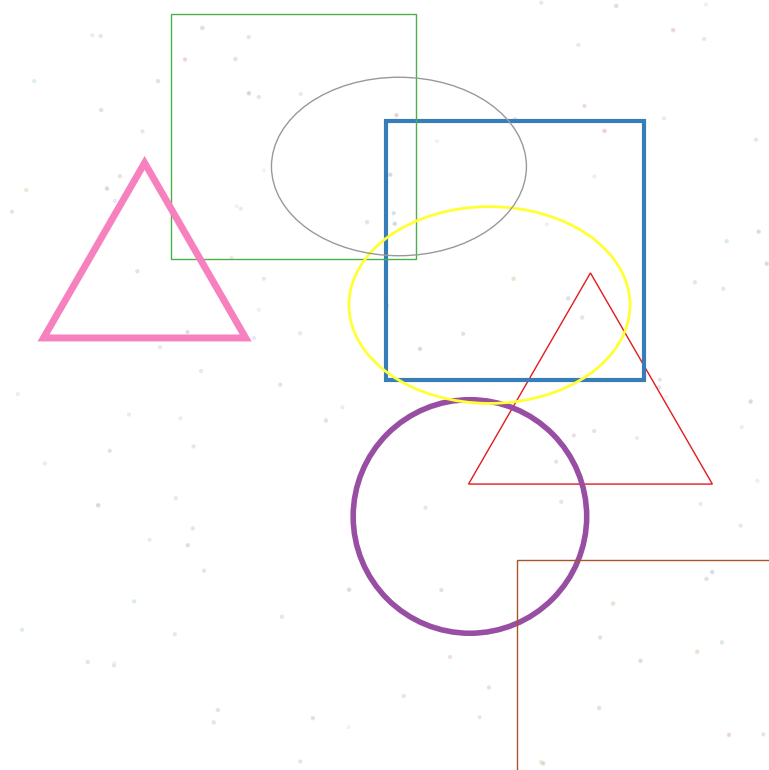[{"shape": "triangle", "thickness": 0.5, "radius": 0.91, "center": [0.767, 0.463]}, {"shape": "square", "thickness": 1.5, "radius": 0.84, "center": [0.669, 0.674]}, {"shape": "square", "thickness": 0.5, "radius": 0.79, "center": [0.382, 0.823]}, {"shape": "circle", "thickness": 2, "radius": 0.76, "center": [0.61, 0.329]}, {"shape": "oval", "thickness": 1, "radius": 0.91, "center": [0.636, 0.604]}, {"shape": "square", "thickness": 0.5, "radius": 0.86, "center": [0.843, 0.101]}, {"shape": "triangle", "thickness": 2.5, "radius": 0.76, "center": [0.188, 0.637]}, {"shape": "oval", "thickness": 0.5, "radius": 0.83, "center": [0.518, 0.784]}]